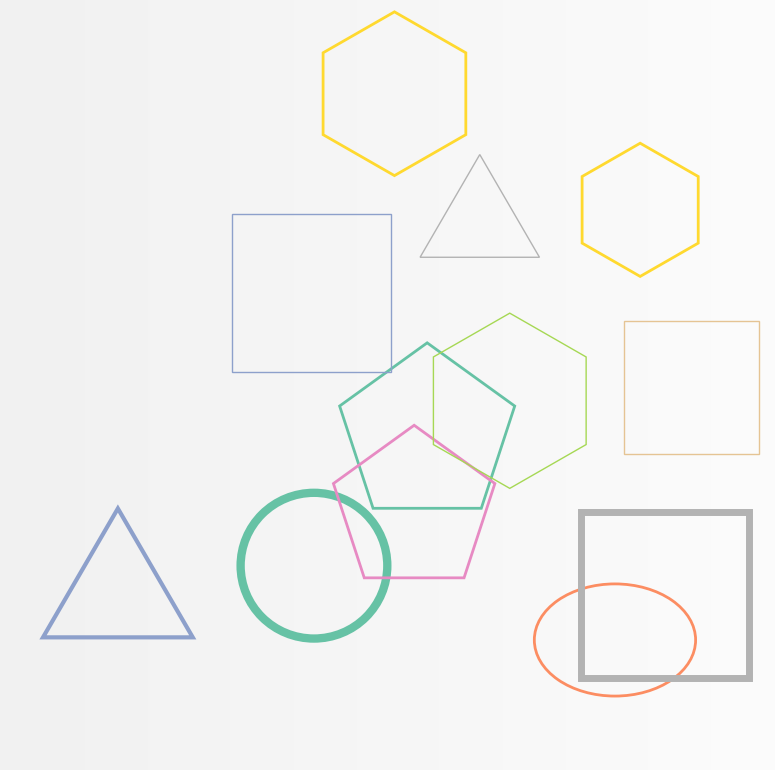[{"shape": "pentagon", "thickness": 1, "radius": 0.59, "center": [0.551, 0.436]}, {"shape": "circle", "thickness": 3, "radius": 0.47, "center": [0.405, 0.265]}, {"shape": "oval", "thickness": 1, "radius": 0.52, "center": [0.794, 0.169]}, {"shape": "triangle", "thickness": 1.5, "radius": 0.56, "center": [0.152, 0.228]}, {"shape": "square", "thickness": 0.5, "radius": 0.51, "center": [0.402, 0.62]}, {"shape": "pentagon", "thickness": 1, "radius": 0.55, "center": [0.534, 0.338]}, {"shape": "hexagon", "thickness": 0.5, "radius": 0.57, "center": [0.658, 0.48]}, {"shape": "hexagon", "thickness": 1, "radius": 0.53, "center": [0.509, 0.878]}, {"shape": "hexagon", "thickness": 1, "radius": 0.43, "center": [0.826, 0.728]}, {"shape": "square", "thickness": 0.5, "radius": 0.43, "center": [0.892, 0.497]}, {"shape": "triangle", "thickness": 0.5, "radius": 0.44, "center": [0.619, 0.71]}, {"shape": "square", "thickness": 2.5, "radius": 0.54, "center": [0.858, 0.227]}]